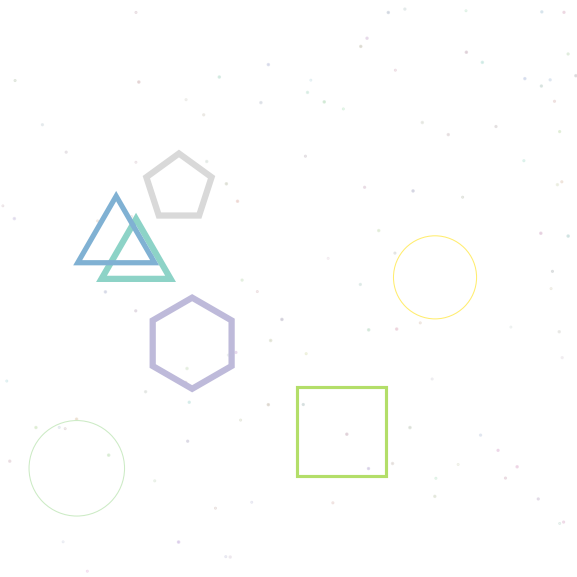[{"shape": "triangle", "thickness": 3, "radius": 0.35, "center": [0.236, 0.551]}, {"shape": "hexagon", "thickness": 3, "radius": 0.39, "center": [0.333, 0.405]}, {"shape": "triangle", "thickness": 2.5, "radius": 0.38, "center": [0.201, 0.583]}, {"shape": "square", "thickness": 1.5, "radius": 0.38, "center": [0.591, 0.252]}, {"shape": "pentagon", "thickness": 3, "radius": 0.3, "center": [0.31, 0.674]}, {"shape": "circle", "thickness": 0.5, "radius": 0.41, "center": [0.133, 0.188]}, {"shape": "circle", "thickness": 0.5, "radius": 0.36, "center": [0.753, 0.519]}]